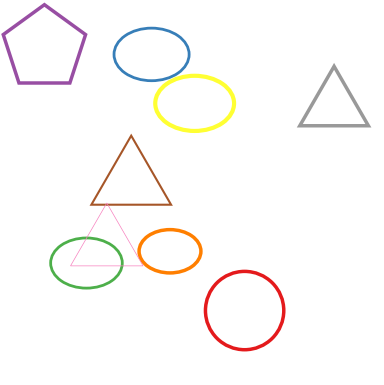[{"shape": "circle", "thickness": 2.5, "radius": 0.51, "center": [0.635, 0.193]}, {"shape": "oval", "thickness": 2, "radius": 0.49, "center": [0.394, 0.859]}, {"shape": "oval", "thickness": 2, "radius": 0.47, "center": [0.225, 0.317]}, {"shape": "pentagon", "thickness": 2.5, "radius": 0.56, "center": [0.115, 0.875]}, {"shape": "oval", "thickness": 2.5, "radius": 0.4, "center": [0.442, 0.347]}, {"shape": "oval", "thickness": 3, "radius": 0.51, "center": [0.506, 0.732]}, {"shape": "triangle", "thickness": 1.5, "radius": 0.6, "center": [0.341, 0.528]}, {"shape": "triangle", "thickness": 0.5, "radius": 0.54, "center": [0.277, 0.364]}, {"shape": "triangle", "thickness": 2.5, "radius": 0.51, "center": [0.868, 0.725]}]